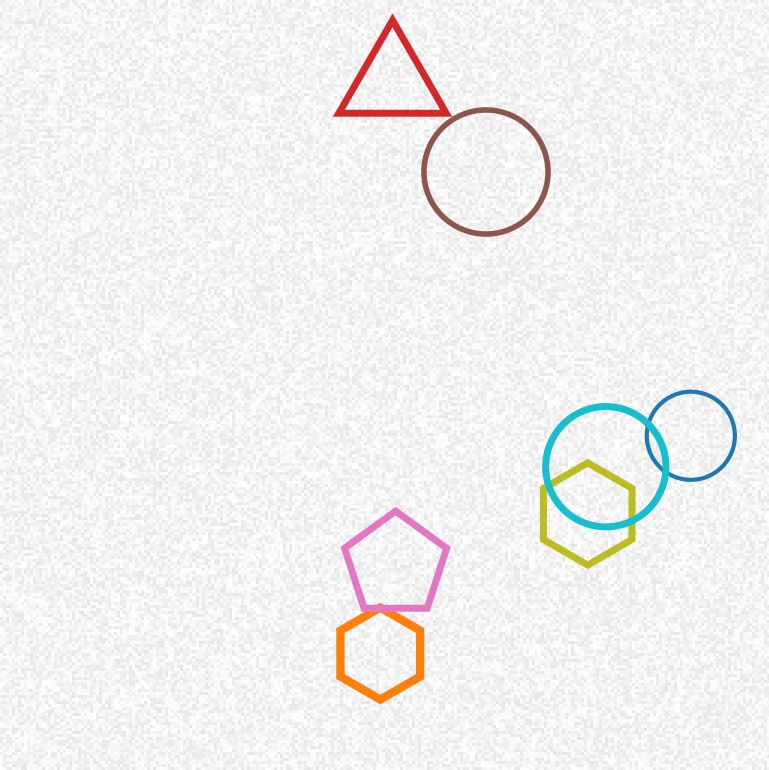[{"shape": "circle", "thickness": 1.5, "radius": 0.29, "center": [0.897, 0.434]}, {"shape": "hexagon", "thickness": 3, "radius": 0.3, "center": [0.494, 0.151]}, {"shape": "triangle", "thickness": 2.5, "radius": 0.4, "center": [0.51, 0.893]}, {"shape": "circle", "thickness": 2, "radius": 0.4, "center": [0.631, 0.777]}, {"shape": "pentagon", "thickness": 2.5, "radius": 0.35, "center": [0.514, 0.266]}, {"shape": "hexagon", "thickness": 2.5, "radius": 0.33, "center": [0.763, 0.333]}, {"shape": "circle", "thickness": 2.5, "radius": 0.39, "center": [0.787, 0.394]}]